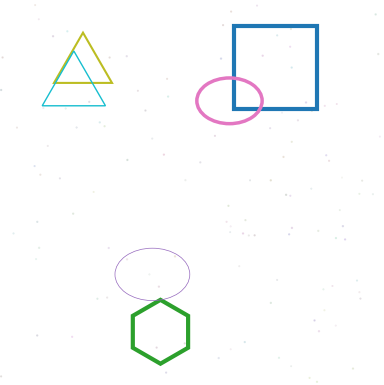[{"shape": "square", "thickness": 3, "radius": 0.54, "center": [0.715, 0.824]}, {"shape": "hexagon", "thickness": 3, "radius": 0.41, "center": [0.417, 0.138]}, {"shape": "oval", "thickness": 0.5, "radius": 0.49, "center": [0.396, 0.287]}, {"shape": "oval", "thickness": 2.5, "radius": 0.42, "center": [0.596, 0.738]}, {"shape": "triangle", "thickness": 1.5, "radius": 0.43, "center": [0.216, 0.828]}, {"shape": "triangle", "thickness": 1, "radius": 0.47, "center": [0.192, 0.773]}]